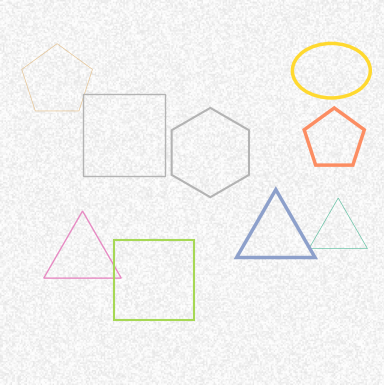[{"shape": "triangle", "thickness": 0.5, "radius": 0.44, "center": [0.878, 0.398]}, {"shape": "pentagon", "thickness": 2.5, "radius": 0.41, "center": [0.868, 0.638]}, {"shape": "triangle", "thickness": 2.5, "radius": 0.59, "center": [0.716, 0.39]}, {"shape": "triangle", "thickness": 1, "radius": 0.58, "center": [0.214, 0.336]}, {"shape": "square", "thickness": 1.5, "radius": 0.52, "center": [0.401, 0.273]}, {"shape": "oval", "thickness": 2.5, "radius": 0.51, "center": [0.861, 0.816]}, {"shape": "pentagon", "thickness": 0.5, "radius": 0.48, "center": [0.148, 0.79]}, {"shape": "square", "thickness": 1, "radius": 0.53, "center": [0.321, 0.649]}, {"shape": "hexagon", "thickness": 1.5, "radius": 0.58, "center": [0.546, 0.604]}]